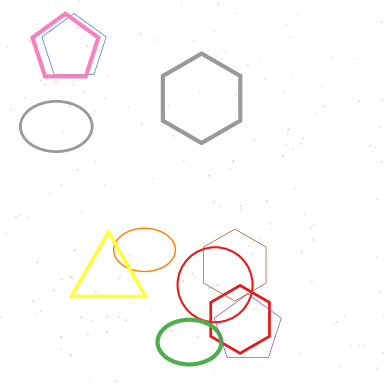[{"shape": "hexagon", "thickness": 2, "radius": 0.44, "center": [0.624, 0.17]}, {"shape": "circle", "thickness": 1.5, "radius": 0.49, "center": [0.559, 0.26]}, {"shape": "pentagon", "thickness": 0.5, "radius": 0.44, "center": [0.192, 0.877]}, {"shape": "oval", "thickness": 3, "radius": 0.41, "center": [0.492, 0.111]}, {"shape": "pentagon", "thickness": 0.5, "radius": 0.46, "center": [0.644, 0.145]}, {"shape": "oval", "thickness": 1, "radius": 0.4, "center": [0.375, 0.351]}, {"shape": "triangle", "thickness": 2.5, "radius": 0.56, "center": [0.282, 0.286]}, {"shape": "hexagon", "thickness": 0.5, "radius": 0.47, "center": [0.61, 0.311]}, {"shape": "pentagon", "thickness": 3, "radius": 0.45, "center": [0.17, 0.874]}, {"shape": "hexagon", "thickness": 3, "radius": 0.58, "center": [0.524, 0.745]}, {"shape": "oval", "thickness": 2, "radius": 0.47, "center": [0.146, 0.672]}]